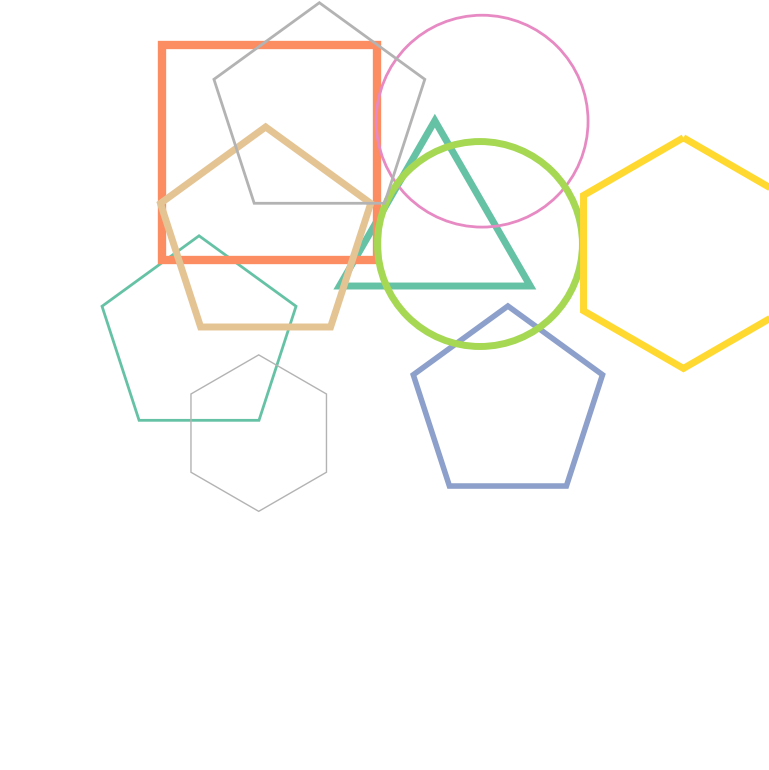[{"shape": "triangle", "thickness": 2.5, "radius": 0.72, "center": [0.565, 0.7]}, {"shape": "pentagon", "thickness": 1, "radius": 0.66, "center": [0.258, 0.561]}, {"shape": "square", "thickness": 3, "radius": 0.7, "center": [0.351, 0.802]}, {"shape": "pentagon", "thickness": 2, "radius": 0.65, "center": [0.66, 0.473]}, {"shape": "circle", "thickness": 1, "radius": 0.69, "center": [0.626, 0.843]}, {"shape": "circle", "thickness": 2.5, "radius": 0.67, "center": [0.623, 0.683]}, {"shape": "hexagon", "thickness": 2.5, "radius": 0.75, "center": [0.888, 0.671]}, {"shape": "pentagon", "thickness": 2.5, "radius": 0.72, "center": [0.345, 0.692]}, {"shape": "pentagon", "thickness": 1, "radius": 0.72, "center": [0.415, 0.852]}, {"shape": "hexagon", "thickness": 0.5, "radius": 0.51, "center": [0.336, 0.438]}]